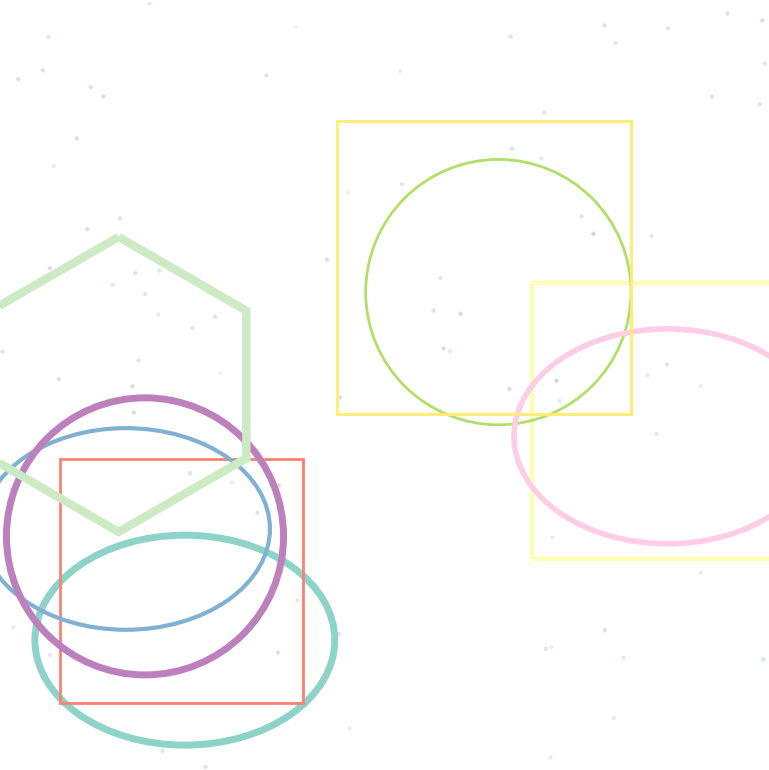[{"shape": "oval", "thickness": 2.5, "radius": 0.97, "center": [0.24, 0.169]}, {"shape": "square", "thickness": 1.5, "radius": 0.9, "center": [0.87, 0.453]}, {"shape": "square", "thickness": 1, "radius": 0.79, "center": [0.236, 0.245]}, {"shape": "oval", "thickness": 1.5, "radius": 0.94, "center": [0.164, 0.313]}, {"shape": "circle", "thickness": 1, "radius": 0.86, "center": [0.647, 0.621]}, {"shape": "oval", "thickness": 2, "radius": 1.0, "center": [0.867, 0.433]}, {"shape": "circle", "thickness": 2.5, "radius": 0.9, "center": [0.188, 0.303]}, {"shape": "hexagon", "thickness": 3, "radius": 0.96, "center": [0.154, 0.501]}, {"shape": "square", "thickness": 1, "radius": 0.95, "center": [0.628, 0.652]}]